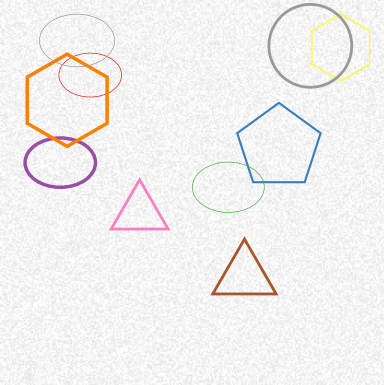[{"shape": "oval", "thickness": 0.5, "radius": 0.41, "center": [0.234, 0.805]}, {"shape": "pentagon", "thickness": 1.5, "radius": 0.57, "center": [0.724, 0.619]}, {"shape": "oval", "thickness": 0.5, "radius": 0.47, "center": [0.593, 0.514]}, {"shape": "oval", "thickness": 2.5, "radius": 0.46, "center": [0.157, 0.578]}, {"shape": "hexagon", "thickness": 2.5, "radius": 0.6, "center": [0.174, 0.74]}, {"shape": "hexagon", "thickness": 1, "radius": 0.43, "center": [0.885, 0.877]}, {"shape": "triangle", "thickness": 2, "radius": 0.48, "center": [0.635, 0.284]}, {"shape": "triangle", "thickness": 2, "radius": 0.43, "center": [0.363, 0.448]}, {"shape": "circle", "thickness": 2, "radius": 0.54, "center": [0.806, 0.881]}, {"shape": "oval", "thickness": 0.5, "radius": 0.49, "center": [0.2, 0.895]}]